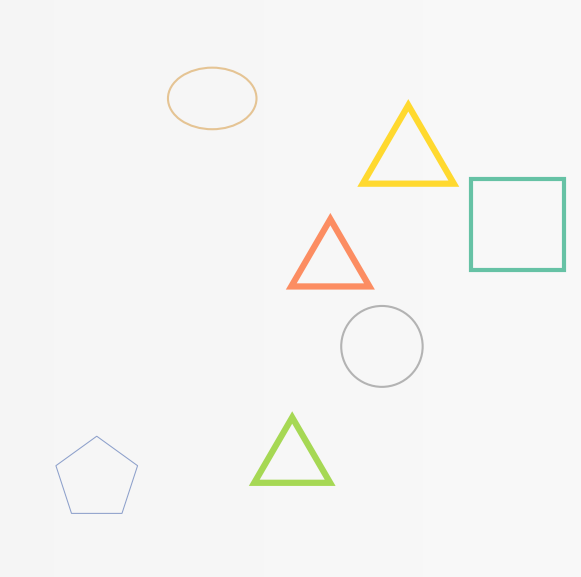[{"shape": "square", "thickness": 2, "radius": 0.4, "center": [0.89, 0.61]}, {"shape": "triangle", "thickness": 3, "radius": 0.39, "center": [0.568, 0.542]}, {"shape": "pentagon", "thickness": 0.5, "radius": 0.37, "center": [0.166, 0.17]}, {"shape": "triangle", "thickness": 3, "radius": 0.38, "center": [0.503, 0.201]}, {"shape": "triangle", "thickness": 3, "radius": 0.45, "center": [0.702, 0.726]}, {"shape": "oval", "thickness": 1, "radius": 0.38, "center": [0.365, 0.829]}, {"shape": "circle", "thickness": 1, "radius": 0.35, "center": [0.657, 0.399]}]